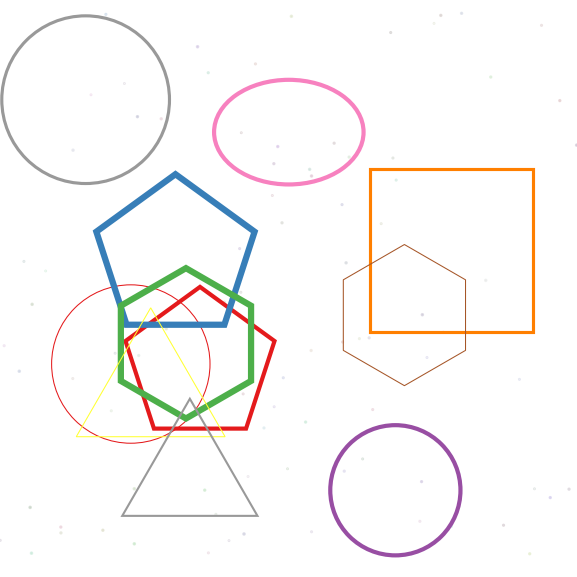[{"shape": "pentagon", "thickness": 2, "radius": 0.68, "center": [0.346, 0.367]}, {"shape": "circle", "thickness": 0.5, "radius": 0.69, "center": [0.227, 0.369]}, {"shape": "pentagon", "thickness": 3, "radius": 0.72, "center": [0.304, 0.553]}, {"shape": "hexagon", "thickness": 3, "radius": 0.65, "center": [0.322, 0.405]}, {"shape": "circle", "thickness": 2, "radius": 0.56, "center": [0.685, 0.15]}, {"shape": "square", "thickness": 1.5, "radius": 0.71, "center": [0.782, 0.565]}, {"shape": "triangle", "thickness": 0.5, "radius": 0.74, "center": [0.261, 0.317]}, {"shape": "hexagon", "thickness": 0.5, "radius": 0.61, "center": [0.7, 0.454]}, {"shape": "oval", "thickness": 2, "radius": 0.65, "center": [0.5, 0.77]}, {"shape": "triangle", "thickness": 1, "radius": 0.68, "center": [0.329, 0.173]}, {"shape": "circle", "thickness": 1.5, "radius": 0.73, "center": [0.148, 0.827]}]